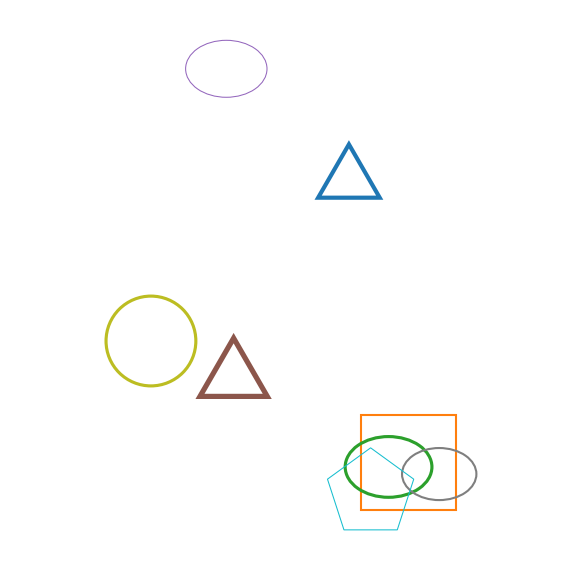[{"shape": "triangle", "thickness": 2, "radius": 0.31, "center": [0.604, 0.688]}, {"shape": "square", "thickness": 1, "radius": 0.41, "center": [0.707, 0.199]}, {"shape": "oval", "thickness": 1.5, "radius": 0.38, "center": [0.673, 0.191]}, {"shape": "oval", "thickness": 0.5, "radius": 0.35, "center": [0.392, 0.88]}, {"shape": "triangle", "thickness": 2.5, "radius": 0.34, "center": [0.405, 0.346]}, {"shape": "oval", "thickness": 1, "radius": 0.32, "center": [0.761, 0.178]}, {"shape": "circle", "thickness": 1.5, "radius": 0.39, "center": [0.261, 0.409]}, {"shape": "pentagon", "thickness": 0.5, "radius": 0.39, "center": [0.642, 0.145]}]